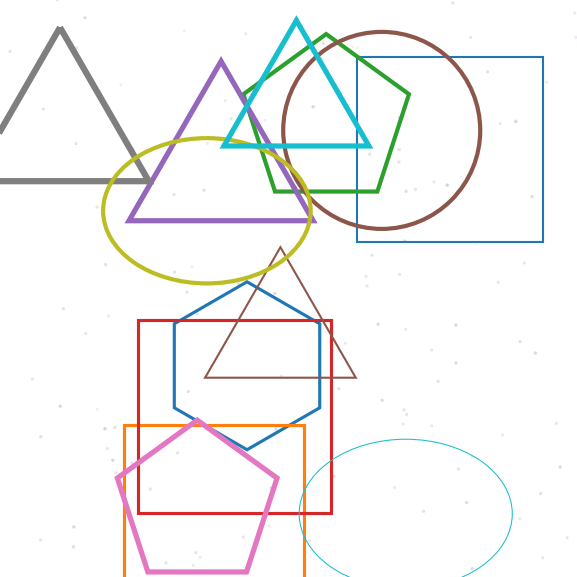[{"shape": "square", "thickness": 1, "radius": 0.8, "center": [0.779, 0.74]}, {"shape": "hexagon", "thickness": 1.5, "radius": 0.73, "center": [0.428, 0.366]}, {"shape": "square", "thickness": 1.5, "radius": 0.78, "center": [0.371, 0.107]}, {"shape": "pentagon", "thickness": 2, "radius": 0.75, "center": [0.565, 0.789]}, {"shape": "square", "thickness": 1.5, "radius": 0.83, "center": [0.406, 0.277]}, {"shape": "triangle", "thickness": 2.5, "radius": 0.92, "center": [0.383, 0.709]}, {"shape": "circle", "thickness": 2, "radius": 0.85, "center": [0.661, 0.773]}, {"shape": "triangle", "thickness": 1, "radius": 0.75, "center": [0.486, 0.42]}, {"shape": "pentagon", "thickness": 2.5, "radius": 0.73, "center": [0.341, 0.126]}, {"shape": "triangle", "thickness": 3, "radius": 0.89, "center": [0.104, 0.774]}, {"shape": "oval", "thickness": 2, "radius": 0.9, "center": [0.358, 0.634]}, {"shape": "triangle", "thickness": 2.5, "radius": 0.72, "center": [0.513, 0.819]}, {"shape": "oval", "thickness": 0.5, "radius": 0.92, "center": [0.703, 0.109]}]